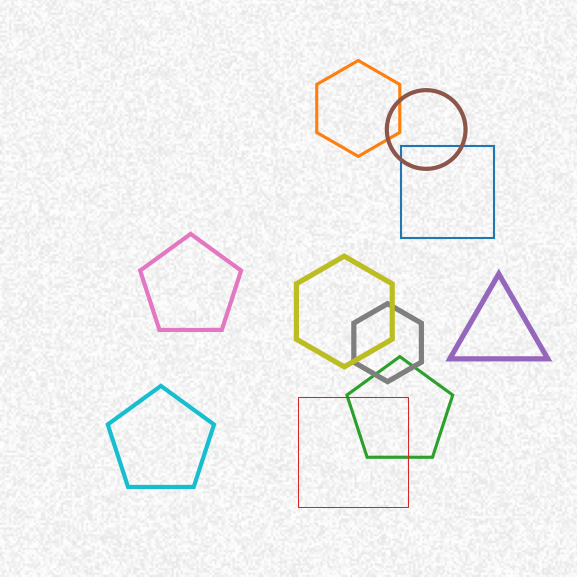[{"shape": "square", "thickness": 1, "radius": 0.4, "center": [0.775, 0.667]}, {"shape": "hexagon", "thickness": 1.5, "radius": 0.42, "center": [0.62, 0.811]}, {"shape": "pentagon", "thickness": 1.5, "radius": 0.48, "center": [0.692, 0.285]}, {"shape": "square", "thickness": 0.5, "radius": 0.48, "center": [0.612, 0.217]}, {"shape": "triangle", "thickness": 2.5, "radius": 0.49, "center": [0.864, 0.427]}, {"shape": "circle", "thickness": 2, "radius": 0.34, "center": [0.738, 0.775]}, {"shape": "pentagon", "thickness": 2, "radius": 0.46, "center": [0.33, 0.502]}, {"shape": "hexagon", "thickness": 2.5, "radius": 0.34, "center": [0.671, 0.406]}, {"shape": "hexagon", "thickness": 2.5, "radius": 0.48, "center": [0.596, 0.46]}, {"shape": "pentagon", "thickness": 2, "radius": 0.48, "center": [0.279, 0.234]}]